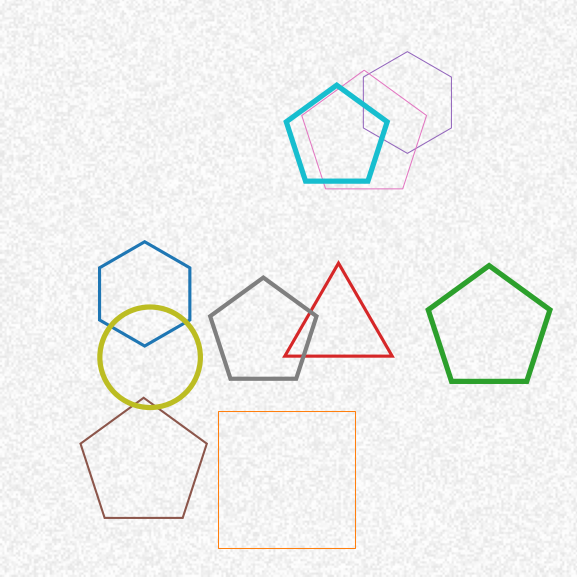[{"shape": "hexagon", "thickness": 1.5, "radius": 0.45, "center": [0.251, 0.49]}, {"shape": "square", "thickness": 0.5, "radius": 0.59, "center": [0.497, 0.169]}, {"shape": "pentagon", "thickness": 2.5, "radius": 0.55, "center": [0.847, 0.428]}, {"shape": "triangle", "thickness": 1.5, "radius": 0.54, "center": [0.586, 0.436]}, {"shape": "hexagon", "thickness": 0.5, "radius": 0.44, "center": [0.705, 0.822]}, {"shape": "pentagon", "thickness": 1, "radius": 0.57, "center": [0.249, 0.195]}, {"shape": "pentagon", "thickness": 0.5, "radius": 0.57, "center": [0.631, 0.764]}, {"shape": "pentagon", "thickness": 2, "radius": 0.48, "center": [0.456, 0.422]}, {"shape": "circle", "thickness": 2.5, "radius": 0.44, "center": [0.26, 0.38]}, {"shape": "pentagon", "thickness": 2.5, "radius": 0.46, "center": [0.583, 0.76]}]